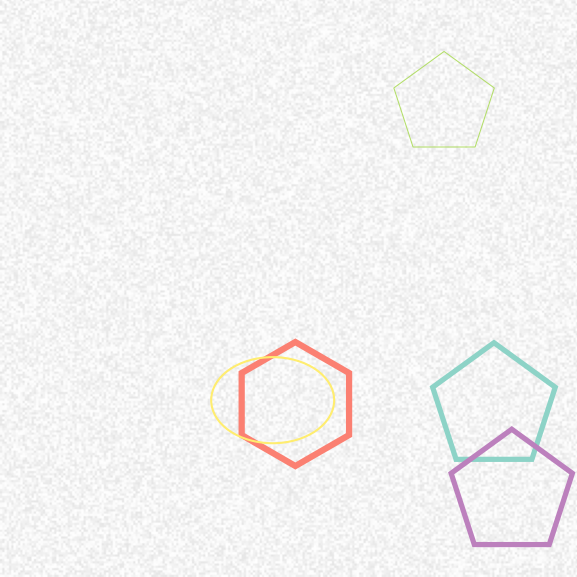[{"shape": "pentagon", "thickness": 2.5, "radius": 0.56, "center": [0.855, 0.294]}, {"shape": "hexagon", "thickness": 3, "radius": 0.54, "center": [0.511, 0.3]}, {"shape": "pentagon", "thickness": 0.5, "radius": 0.46, "center": [0.769, 0.819]}, {"shape": "pentagon", "thickness": 2.5, "radius": 0.55, "center": [0.886, 0.145]}, {"shape": "oval", "thickness": 1, "radius": 0.53, "center": [0.472, 0.306]}]